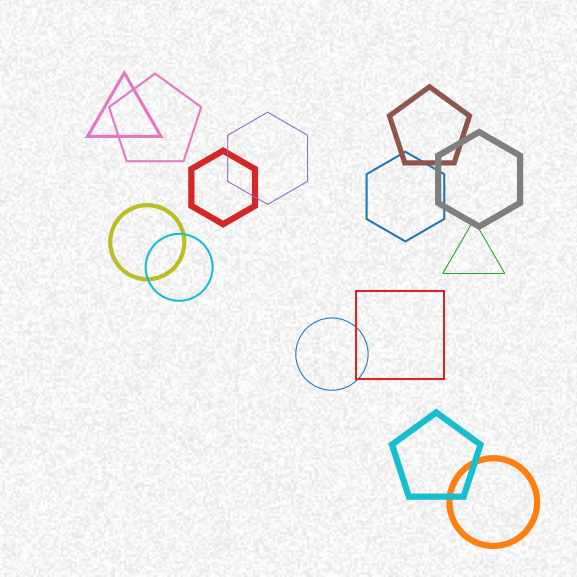[{"shape": "hexagon", "thickness": 1, "radius": 0.39, "center": [0.702, 0.659]}, {"shape": "circle", "thickness": 0.5, "radius": 0.31, "center": [0.575, 0.386]}, {"shape": "circle", "thickness": 3, "radius": 0.38, "center": [0.854, 0.13]}, {"shape": "triangle", "thickness": 0.5, "radius": 0.31, "center": [0.82, 0.556]}, {"shape": "hexagon", "thickness": 3, "radius": 0.32, "center": [0.386, 0.675]}, {"shape": "square", "thickness": 1, "radius": 0.38, "center": [0.692, 0.419]}, {"shape": "hexagon", "thickness": 0.5, "radius": 0.4, "center": [0.463, 0.725]}, {"shape": "pentagon", "thickness": 2.5, "radius": 0.36, "center": [0.744, 0.776]}, {"shape": "pentagon", "thickness": 1, "radius": 0.42, "center": [0.269, 0.788]}, {"shape": "triangle", "thickness": 1.5, "radius": 0.37, "center": [0.215, 0.8]}, {"shape": "hexagon", "thickness": 3, "radius": 0.41, "center": [0.83, 0.689]}, {"shape": "circle", "thickness": 2, "radius": 0.32, "center": [0.255, 0.58]}, {"shape": "circle", "thickness": 1, "radius": 0.29, "center": [0.31, 0.536]}, {"shape": "pentagon", "thickness": 3, "radius": 0.4, "center": [0.755, 0.204]}]